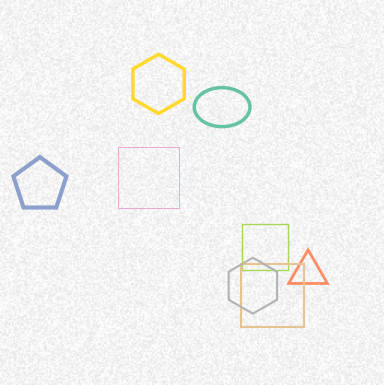[{"shape": "oval", "thickness": 2.5, "radius": 0.36, "center": [0.577, 0.722]}, {"shape": "triangle", "thickness": 2, "radius": 0.29, "center": [0.8, 0.293]}, {"shape": "pentagon", "thickness": 3, "radius": 0.36, "center": [0.104, 0.52]}, {"shape": "square", "thickness": 0.5, "radius": 0.4, "center": [0.386, 0.539]}, {"shape": "square", "thickness": 1, "radius": 0.3, "center": [0.687, 0.358]}, {"shape": "hexagon", "thickness": 2.5, "radius": 0.39, "center": [0.412, 0.782]}, {"shape": "square", "thickness": 1.5, "radius": 0.4, "center": [0.708, 0.232]}, {"shape": "hexagon", "thickness": 1.5, "radius": 0.36, "center": [0.657, 0.258]}]